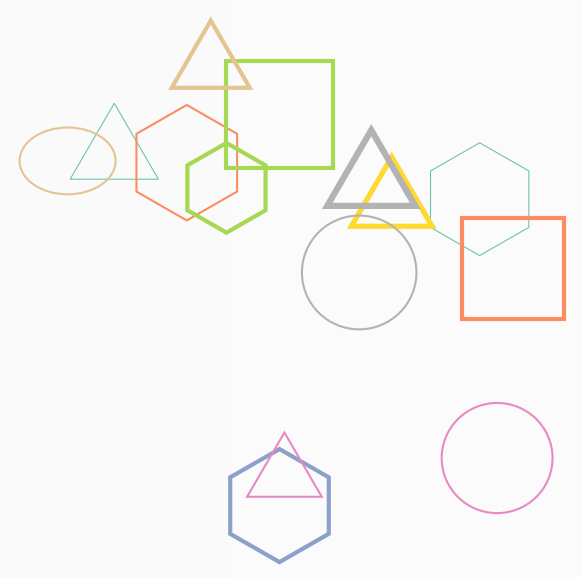[{"shape": "triangle", "thickness": 0.5, "radius": 0.44, "center": [0.197, 0.733]}, {"shape": "hexagon", "thickness": 0.5, "radius": 0.49, "center": [0.825, 0.654]}, {"shape": "square", "thickness": 2, "radius": 0.44, "center": [0.882, 0.534]}, {"shape": "hexagon", "thickness": 1, "radius": 0.5, "center": [0.321, 0.717]}, {"shape": "hexagon", "thickness": 2, "radius": 0.49, "center": [0.481, 0.124]}, {"shape": "triangle", "thickness": 1, "radius": 0.37, "center": [0.489, 0.176]}, {"shape": "circle", "thickness": 1, "radius": 0.48, "center": [0.855, 0.206]}, {"shape": "hexagon", "thickness": 2, "radius": 0.39, "center": [0.39, 0.674]}, {"shape": "square", "thickness": 2, "radius": 0.46, "center": [0.481, 0.801]}, {"shape": "triangle", "thickness": 2.5, "radius": 0.4, "center": [0.674, 0.647]}, {"shape": "triangle", "thickness": 2, "radius": 0.39, "center": [0.363, 0.886]}, {"shape": "oval", "thickness": 1, "radius": 0.41, "center": [0.116, 0.721]}, {"shape": "triangle", "thickness": 3, "radius": 0.44, "center": [0.639, 0.686]}, {"shape": "circle", "thickness": 1, "radius": 0.49, "center": [0.618, 0.527]}]